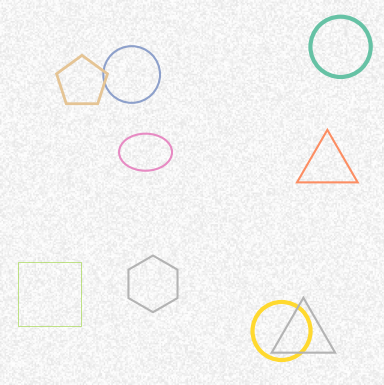[{"shape": "circle", "thickness": 3, "radius": 0.39, "center": [0.885, 0.878]}, {"shape": "triangle", "thickness": 1.5, "radius": 0.45, "center": [0.85, 0.572]}, {"shape": "circle", "thickness": 1.5, "radius": 0.37, "center": [0.342, 0.806]}, {"shape": "oval", "thickness": 1.5, "radius": 0.34, "center": [0.378, 0.605]}, {"shape": "square", "thickness": 0.5, "radius": 0.41, "center": [0.13, 0.237]}, {"shape": "circle", "thickness": 3, "radius": 0.38, "center": [0.731, 0.14]}, {"shape": "pentagon", "thickness": 2, "radius": 0.35, "center": [0.213, 0.787]}, {"shape": "hexagon", "thickness": 1.5, "radius": 0.37, "center": [0.397, 0.263]}, {"shape": "triangle", "thickness": 1.5, "radius": 0.48, "center": [0.788, 0.132]}]